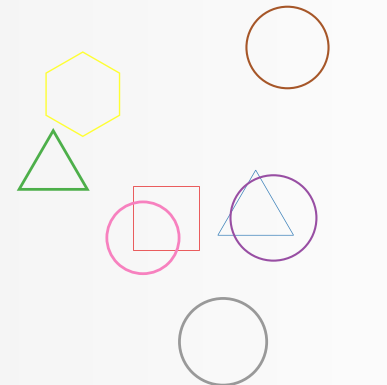[{"shape": "square", "thickness": 0.5, "radius": 0.42, "center": [0.429, 0.434]}, {"shape": "triangle", "thickness": 0.5, "radius": 0.56, "center": [0.66, 0.445]}, {"shape": "triangle", "thickness": 2, "radius": 0.51, "center": [0.137, 0.559]}, {"shape": "circle", "thickness": 1.5, "radius": 0.55, "center": [0.706, 0.434]}, {"shape": "hexagon", "thickness": 1, "radius": 0.55, "center": [0.214, 0.755]}, {"shape": "circle", "thickness": 1.5, "radius": 0.53, "center": [0.742, 0.877]}, {"shape": "circle", "thickness": 2, "radius": 0.47, "center": [0.369, 0.382]}, {"shape": "circle", "thickness": 2, "radius": 0.56, "center": [0.576, 0.112]}]